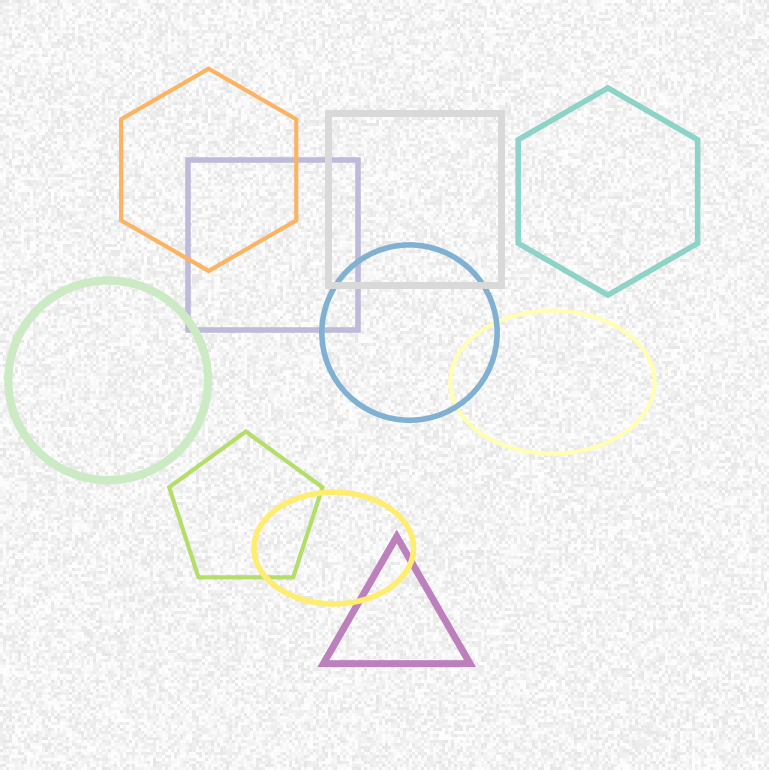[{"shape": "hexagon", "thickness": 2, "radius": 0.67, "center": [0.789, 0.751]}, {"shape": "oval", "thickness": 1.5, "radius": 0.66, "center": [0.717, 0.504]}, {"shape": "square", "thickness": 2, "radius": 0.55, "center": [0.355, 0.681]}, {"shape": "circle", "thickness": 2, "radius": 0.57, "center": [0.532, 0.568]}, {"shape": "hexagon", "thickness": 1.5, "radius": 0.66, "center": [0.271, 0.779]}, {"shape": "pentagon", "thickness": 1.5, "radius": 0.52, "center": [0.319, 0.335]}, {"shape": "square", "thickness": 2.5, "radius": 0.56, "center": [0.538, 0.741]}, {"shape": "triangle", "thickness": 2.5, "radius": 0.55, "center": [0.515, 0.193]}, {"shape": "circle", "thickness": 3, "radius": 0.65, "center": [0.14, 0.506]}, {"shape": "oval", "thickness": 2, "radius": 0.52, "center": [0.433, 0.288]}]